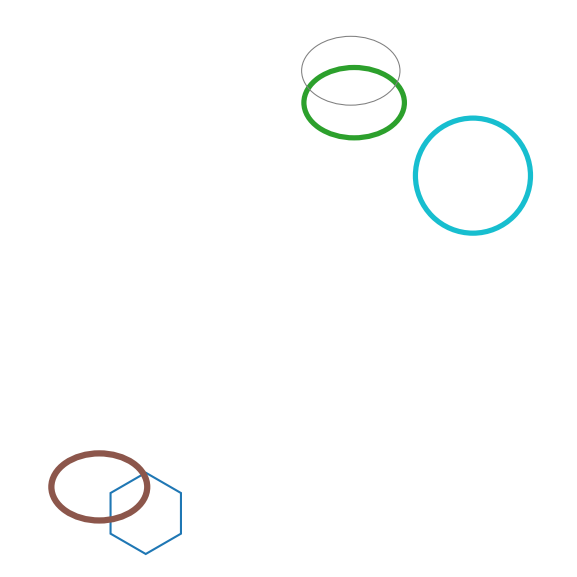[{"shape": "hexagon", "thickness": 1, "radius": 0.35, "center": [0.252, 0.11]}, {"shape": "oval", "thickness": 2.5, "radius": 0.44, "center": [0.613, 0.821]}, {"shape": "oval", "thickness": 3, "radius": 0.41, "center": [0.172, 0.156]}, {"shape": "oval", "thickness": 0.5, "radius": 0.43, "center": [0.607, 0.877]}, {"shape": "circle", "thickness": 2.5, "radius": 0.5, "center": [0.819, 0.695]}]